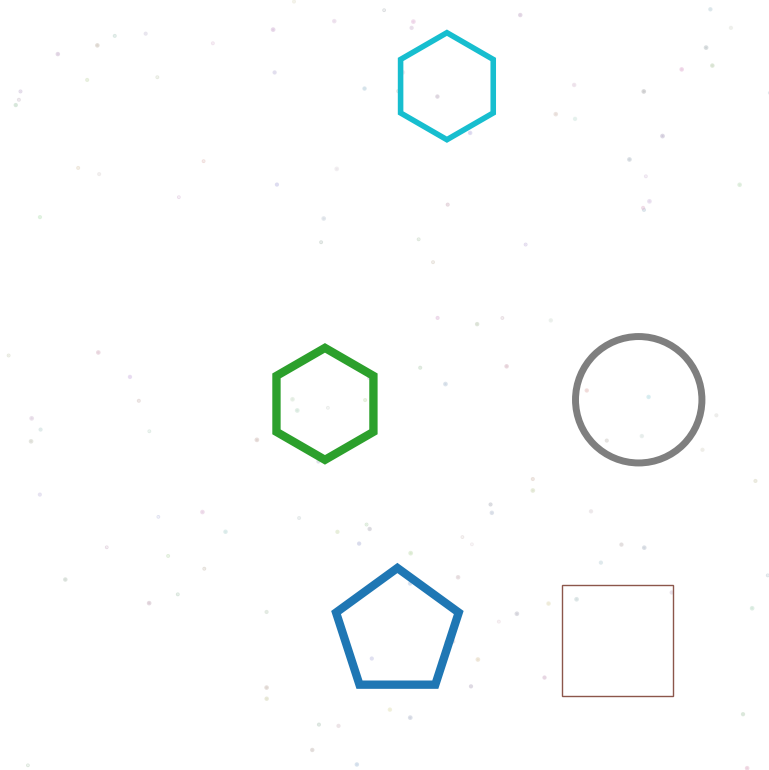[{"shape": "pentagon", "thickness": 3, "radius": 0.42, "center": [0.516, 0.179]}, {"shape": "hexagon", "thickness": 3, "radius": 0.36, "center": [0.422, 0.475]}, {"shape": "square", "thickness": 0.5, "radius": 0.36, "center": [0.801, 0.169]}, {"shape": "circle", "thickness": 2.5, "radius": 0.41, "center": [0.829, 0.481]}, {"shape": "hexagon", "thickness": 2, "radius": 0.35, "center": [0.58, 0.888]}]